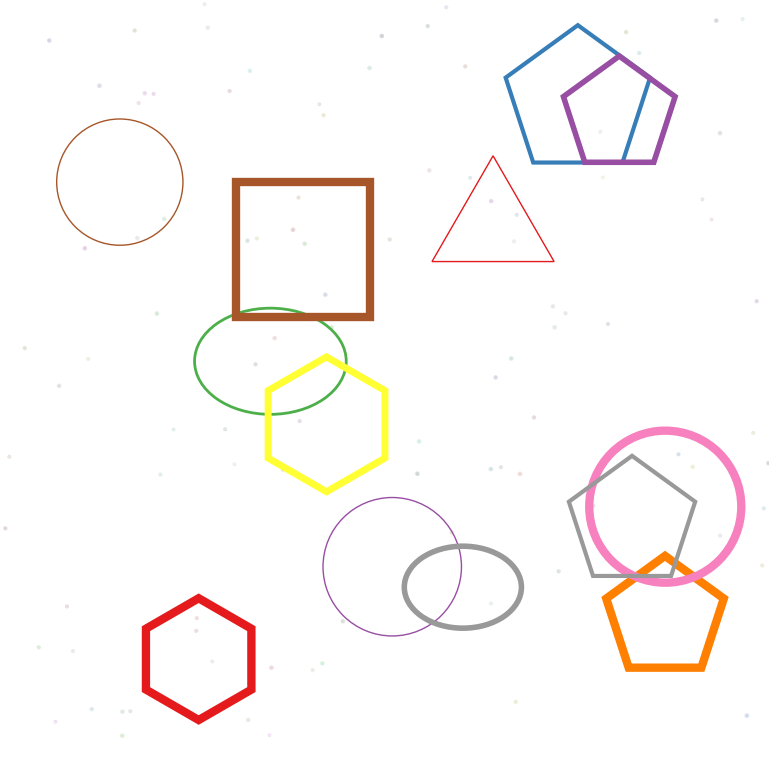[{"shape": "hexagon", "thickness": 3, "radius": 0.4, "center": [0.258, 0.144]}, {"shape": "triangle", "thickness": 0.5, "radius": 0.46, "center": [0.64, 0.706]}, {"shape": "pentagon", "thickness": 1.5, "radius": 0.49, "center": [0.75, 0.869]}, {"shape": "oval", "thickness": 1, "radius": 0.49, "center": [0.351, 0.531]}, {"shape": "pentagon", "thickness": 2, "radius": 0.38, "center": [0.804, 0.851]}, {"shape": "circle", "thickness": 0.5, "radius": 0.45, "center": [0.509, 0.264]}, {"shape": "pentagon", "thickness": 3, "radius": 0.4, "center": [0.864, 0.198]}, {"shape": "hexagon", "thickness": 2.5, "radius": 0.44, "center": [0.424, 0.449]}, {"shape": "circle", "thickness": 0.5, "radius": 0.41, "center": [0.156, 0.763]}, {"shape": "square", "thickness": 3, "radius": 0.44, "center": [0.393, 0.676]}, {"shape": "circle", "thickness": 3, "radius": 0.49, "center": [0.864, 0.342]}, {"shape": "pentagon", "thickness": 1.5, "radius": 0.43, "center": [0.821, 0.322]}, {"shape": "oval", "thickness": 2, "radius": 0.38, "center": [0.601, 0.237]}]